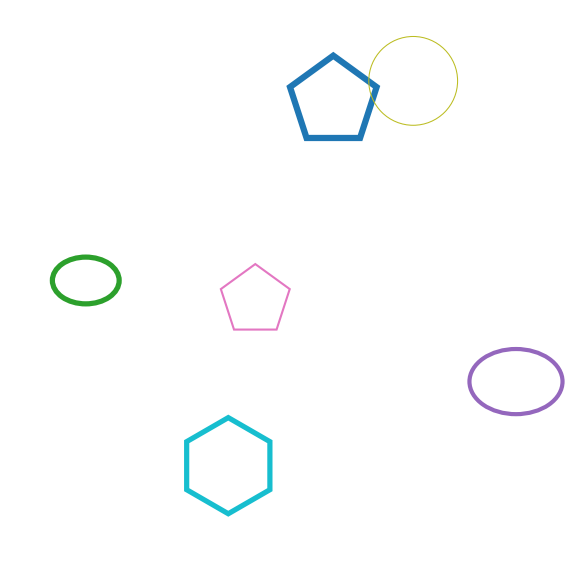[{"shape": "pentagon", "thickness": 3, "radius": 0.39, "center": [0.577, 0.824]}, {"shape": "oval", "thickness": 2.5, "radius": 0.29, "center": [0.149, 0.513]}, {"shape": "oval", "thickness": 2, "radius": 0.4, "center": [0.893, 0.338]}, {"shape": "pentagon", "thickness": 1, "radius": 0.31, "center": [0.442, 0.479]}, {"shape": "circle", "thickness": 0.5, "radius": 0.38, "center": [0.715, 0.859]}, {"shape": "hexagon", "thickness": 2.5, "radius": 0.42, "center": [0.395, 0.193]}]